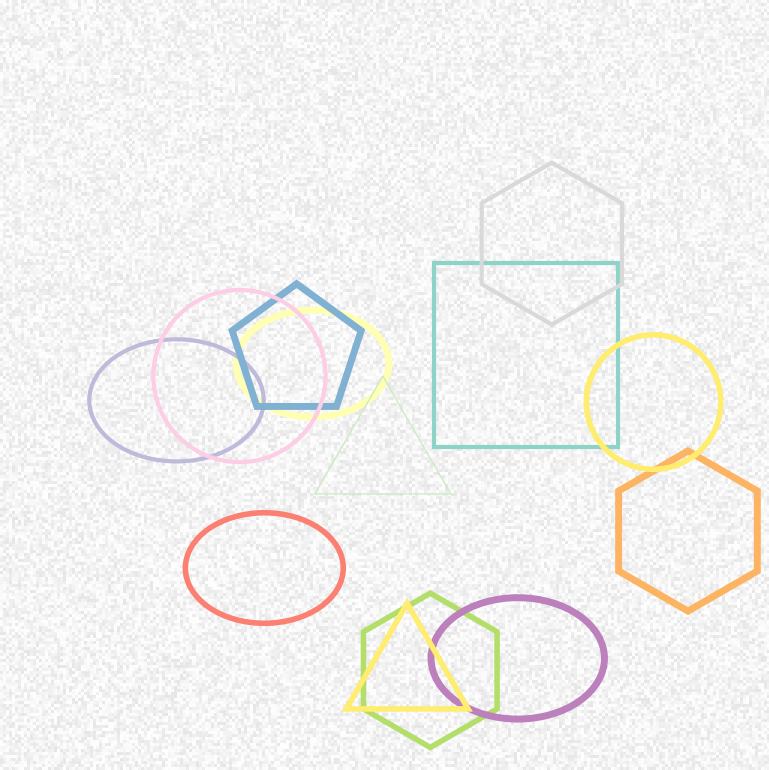[{"shape": "square", "thickness": 1.5, "radius": 0.6, "center": [0.683, 0.539]}, {"shape": "oval", "thickness": 2.5, "radius": 0.5, "center": [0.406, 0.528]}, {"shape": "oval", "thickness": 1.5, "radius": 0.57, "center": [0.229, 0.48]}, {"shape": "oval", "thickness": 2, "radius": 0.51, "center": [0.343, 0.262]}, {"shape": "pentagon", "thickness": 2.5, "radius": 0.44, "center": [0.385, 0.543]}, {"shape": "hexagon", "thickness": 2.5, "radius": 0.52, "center": [0.893, 0.31]}, {"shape": "hexagon", "thickness": 2, "radius": 0.5, "center": [0.559, 0.129]}, {"shape": "circle", "thickness": 1.5, "radius": 0.56, "center": [0.311, 0.512]}, {"shape": "hexagon", "thickness": 1.5, "radius": 0.53, "center": [0.717, 0.684]}, {"shape": "oval", "thickness": 2.5, "radius": 0.56, "center": [0.672, 0.145]}, {"shape": "triangle", "thickness": 0.5, "radius": 0.51, "center": [0.497, 0.41]}, {"shape": "triangle", "thickness": 2, "radius": 0.46, "center": [0.529, 0.125]}, {"shape": "circle", "thickness": 2, "radius": 0.44, "center": [0.849, 0.478]}]